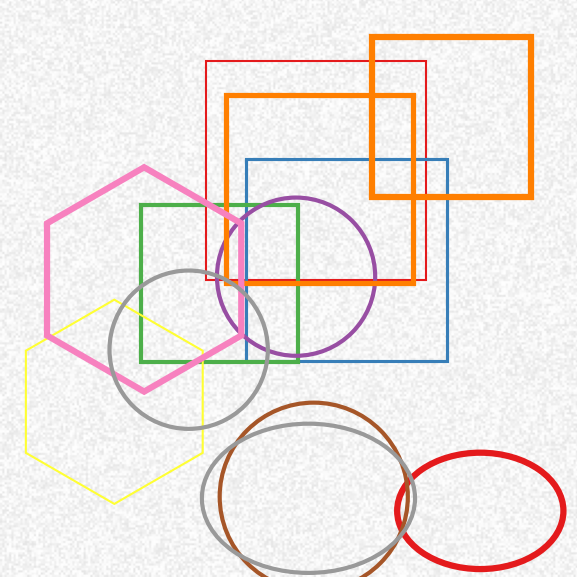[{"shape": "oval", "thickness": 3, "radius": 0.72, "center": [0.832, 0.114]}, {"shape": "square", "thickness": 1, "radius": 0.95, "center": [0.547, 0.704]}, {"shape": "square", "thickness": 1.5, "radius": 0.87, "center": [0.6, 0.549]}, {"shape": "square", "thickness": 2, "radius": 0.68, "center": [0.38, 0.509]}, {"shape": "circle", "thickness": 2, "radius": 0.68, "center": [0.513, 0.52]}, {"shape": "square", "thickness": 3, "radius": 0.69, "center": [0.782, 0.796]}, {"shape": "square", "thickness": 2.5, "radius": 0.81, "center": [0.553, 0.672]}, {"shape": "hexagon", "thickness": 1, "radius": 0.88, "center": [0.198, 0.303]}, {"shape": "circle", "thickness": 2, "radius": 0.81, "center": [0.543, 0.139]}, {"shape": "hexagon", "thickness": 3, "radius": 0.97, "center": [0.25, 0.515]}, {"shape": "circle", "thickness": 2, "radius": 0.69, "center": [0.327, 0.394]}, {"shape": "oval", "thickness": 2, "radius": 0.92, "center": [0.534, 0.136]}]